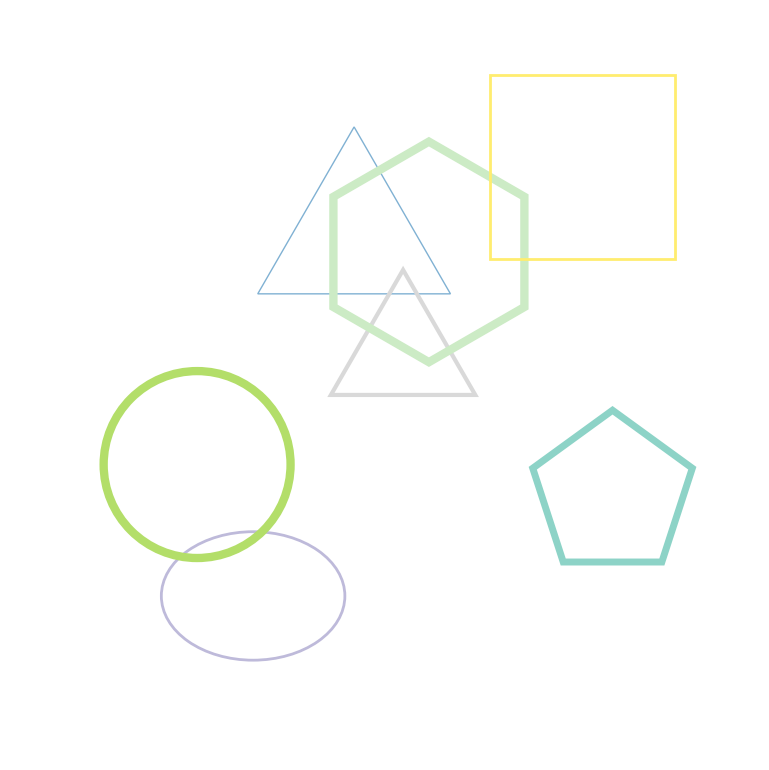[{"shape": "pentagon", "thickness": 2.5, "radius": 0.54, "center": [0.795, 0.358]}, {"shape": "oval", "thickness": 1, "radius": 0.6, "center": [0.329, 0.226]}, {"shape": "triangle", "thickness": 0.5, "radius": 0.72, "center": [0.46, 0.691]}, {"shape": "circle", "thickness": 3, "radius": 0.61, "center": [0.256, 0.397]}, {"shape": "triangle", "thickness": 1.5, "radius": 0.54, "center": [0.524, 0.541]}, {"shape": "hexagon", "thickness": 3, "radius": 0.72, "center": [0.557, 0.673]}, {"shape": "square", "thickness": 1, "radius": 0.6, "center": [0.756, 0.783]}]